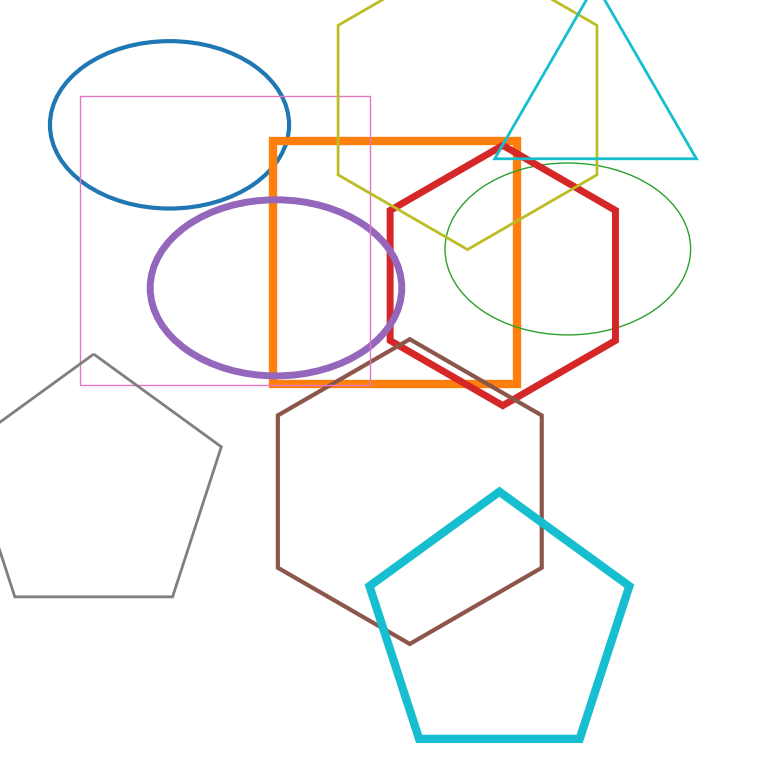[{"shape": "oval", "thickness": 1.5, "radius": 0.78, "center": [0.22, 0.838]}, {"shape": "square", "thickness": 3, "radius": 0.79, "center": [0.513, 0.658]}, {"shape": "oval", "thickness": 0.5, "radius": 0.8, "center": [0.737, 0.677]}, {"shape": "hexagon", "thickness": 2.5, "radius": 0.84, "center": [0.653, 0.642]}, {"shape": "oval", "thickness": 2.5, "radius": 0.82, "center": [0.358, 0.626]}, {"shape": "hexagon", "thickness": 1.5, "radius": 0.99, "center": [0.532, 0.362]}, {"shape": "square", "thickness": 0.5, "radius": 0.94, "center": [0.292, 0.688]}, {"shape": "pentagon", "thickness": 1, "radius": 0.87, "center": [0.122, 0.366]}, {"shape": "hexagon", "thickness": 1, "radius": 0.97, "center": [0.607, 0.87]}, {"shape": "pentagon", "thickness": 3, "radius": 0.89, "center": [0.649, 0.184]}, {"shape": "triangle", "thickness": 1, "radius": 0.76, "center": [0.773, 0.869]}]